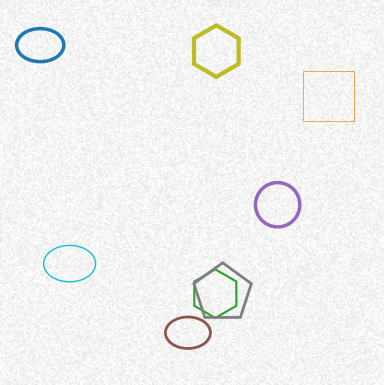[{"shape": "oval", "thickness": 2.5, "radius": 0.31, "center": [0.104, 0.883]}, {"shape": "square", "thickness": 0.5, "radius": 0.33, "center": [0.854, 0.751]}, {"shape": "hexagon", "thickness": 1.5, "radius": 0.32, "center": [0.559, 0.237]}, {"shape": "circle", "thickness": 2.5, "radius": 0.29, "center": [0.721, 0.468]}, {"shape": "oval", "thickness": 2, "radius": 0.29, "center": [0.488, 0.136]}, {"shape": "pentagon", "thickness": 2, "radius": 0.39, "center": [0.578, 0.239]}, {"shape": "hexagon", "thickness": 3, "radius": 0.33, "center": [0.562, 0.867]}, {"shape": "oval", "thickness": 1, "radius": 0.34, "center": [0.181, 0.315]}]